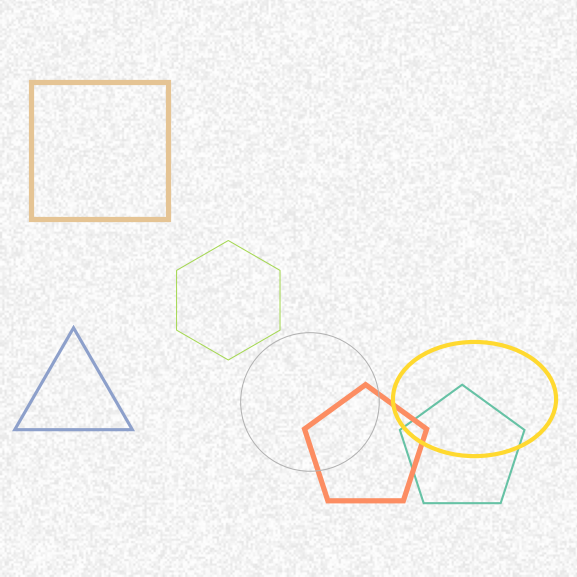[{"shape": "pentagon", "thickness": 1, "radius": 0.57, "center": [0.8, 0.22]}, {"shape": "pentagon", "thickness": 2.5, "radius": 0.56, "center": [0.633, 0.222]}, {"shape": "triangle", "thickness": 1.5, "radius": 0.59, "center": [0.127, 0.314]}, {"shape": "hexagon", "thickness": 0.5, "radius": 0.52, "center": [0.395, 0.479]}, {"shape": "oval", "thickness": 2, "radius": 0.71, "center": [0.822, 0.308]}, {"shape": "square", "thickness": 2.5, "radius": 0.59, "center": [0.172, 0.738]}, {"shape": "circle", "thickness": 0.5, "radius": 0.6, "center": [0.537, 0.303]}]